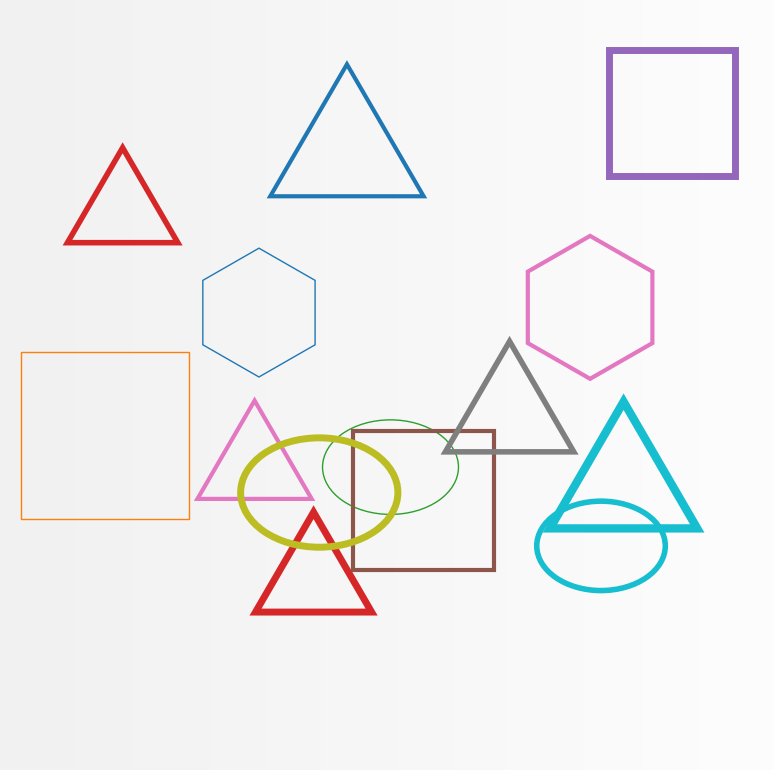[{"shape": "triangle", "thickness": 1.5, "radius": 0.57, "center": [0.448, 0.802]}, {"shape": "hexagon", "thickness": 0.5, "radius": 0.42, "center": [0.334, 0.594]}, {"shape": "square", "thickness": 0.5, "radius": 0.54, "center": [0.135, 0.435]}, {"shape": "oval", "thickness": 0.5, "radius": 0.44, "center": [0.504, 0.393]}, {"shape": "triangle", "thickness": 2.5, "radius": 0.43, "center": [0.405, 0.248]}, {"shape": "triangle", "thickness": 2, "radius": 0.41, "center": [0.158, 0.726]}, {"shape": "square", "thickness": 2.5, "radius": 0.41, "center": [0.867, 0.854]}, {"shape": "square", "thickness": 1.5, "radius": 0.45, "center": [0.546, 0.35]}, {"shape": "triangle", "thickness": 1.5, "radius": 0.43, "center": [0.328, 0.395]}, {"shape": "hexagon", "thickness": 1.5, "radius": 0.46, "center": [0.761, 0.601]}, {"shape": "triangle", "thickness": 2, "radius": 0.48, "center": [0.658, 0.461]}, {"shape": "oval", "thickness": 2.5, "radius": 0.51, "center": [0.412, 0.36]}, {"shape": "triangle", "thickness": 3, "radius": 0.55, "center": [0.805, 0.369]}, {"shape": "oval", "thickness": 2, "radius": 0.41, "center": [0.776, 0.291]}]